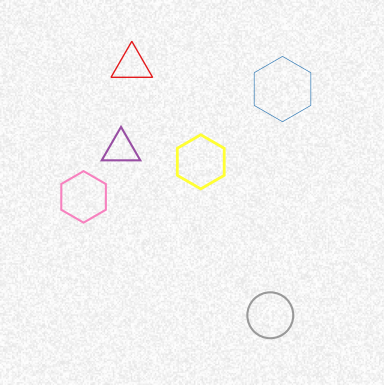[{"shape": "triangle", "thickness": 1, "radius": 0.31, "center": [0.342, 0.83]}, {"shape": "hexagon", "thickness": 0.5, "radius": 0.42, "center": [0.734, 0.769]}, {"shape": "triangle", "thickness": 1.5, "radius": 0.29, "center": [0.314, 0.612]}, {"shape": "hexagon", "thickness": 2, "radius": 0.35, "center": [0.521, 0.58]}, {"shape": "hexagon", "thickness": 1.5, "radius": 0.33, "center": [0.217, 0.489]}, {"shape": "circle", "thickness": 1.5, "radius": 0.3, "center": [0.702, 0.181]}]